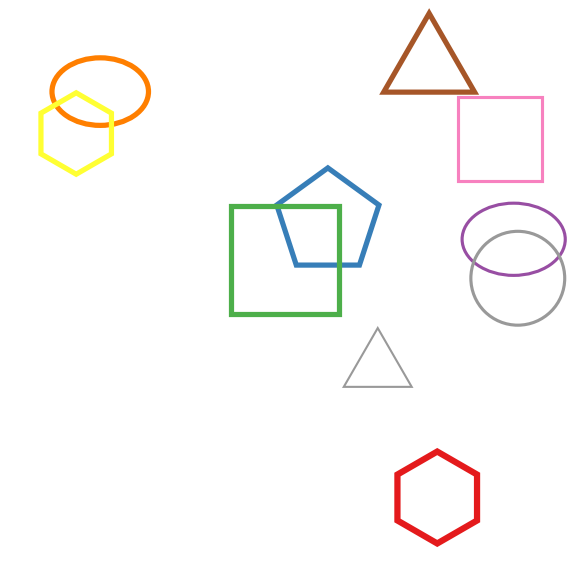[{"shape": "hexagon", "thickness": 3, "radius": 0.4, "center": [0.757, 0.138]}, {"shape": "pentagon", "thickness": 2.5, "radius": 0.47, "center": [0.568, 0.615]}, {"shape": "square", "thickness": 2.5, "radius": 0.47, "center": [0.494, 0.549]}, {"shape": "oval", "thickness": 1.5, "radius": 0.45, "center": [0.889, 0.585]}, {"shape": "oval", "thickness": 2.5, "radius": 0.42, "center": [0.174, 0.841]}, {"shape": "hexagon", "thickness": 2.5, "radius": 0.35, "center": [0.132, 0.768]}, {"shape": "triangle", "thickness": 2.5, "radius": 0.45, "center": [0.743, 0.885]}, {"shape": "square", "thickness": 1.5, "radius": 0.36, "center": [0.865, 0.759]}, {"shape": "circle", "thickness": 1.5, "radius": 0.41, "center": [0.897, 0.517]}, {"shape": "triangle", "thickness": 1, "radius": 0.34, "center": [0.654, 0.363]}]